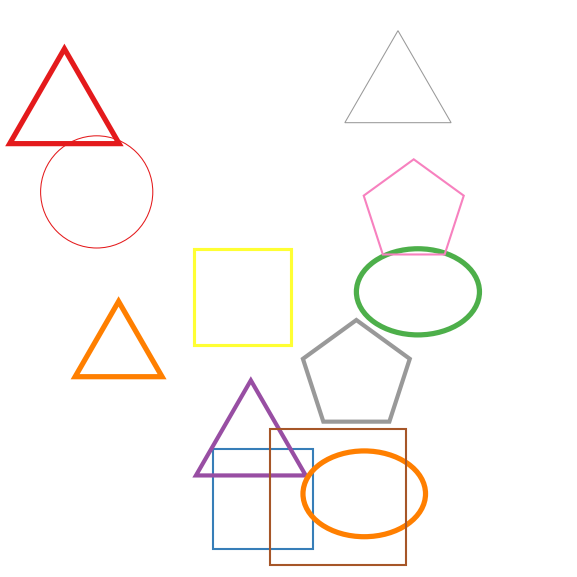[{"shape": "circle", "thickness": 0.5, "radius": 0.49, "center": [0.167, 0.667]}, {"shape": "triangle", "thickness": 2.5, "radius": 0.55, "center": [0.112, 0.805]}, {"shape": "square", "thickness": 1, "radius": 0.43, "center": [0.455, 0.135]}, {"shape": "oval", "thickness": 2.5, "radius": 0.53, "center": [0.724, 0.494]}, {"shape": "triangle", "thickness": 2, "radius": 0.55, "center": [0.434, 0.231]}, {"shape": "triangle", "thickness": 2.5, "radius": 0.43, "center": [0.205, 0.39]}, {"shape": "oval", "thickness": 2.5, "radius": 0.53, "center": [0.631, 0.144]}, {"shape": "square", "thickness": 1.5, "radius": 0.42, "center": [0.42, 0.485]}, {"shape": "square", "thickness": 1, "radius": 0.59, "center": [0.585, 0.139]}, {"shape": "pentagon", "thickness": 1, "radius": 0.46, "center": [0.716, 0.632]}, {"shape": "triangle", "thickness": 0.5, "radius": 0.53, "center": [0.689, 0.84]}, {"shape": "pentagon", "thickness": 2, "radius": 0.49, "center": [0.617, 0.348]}]